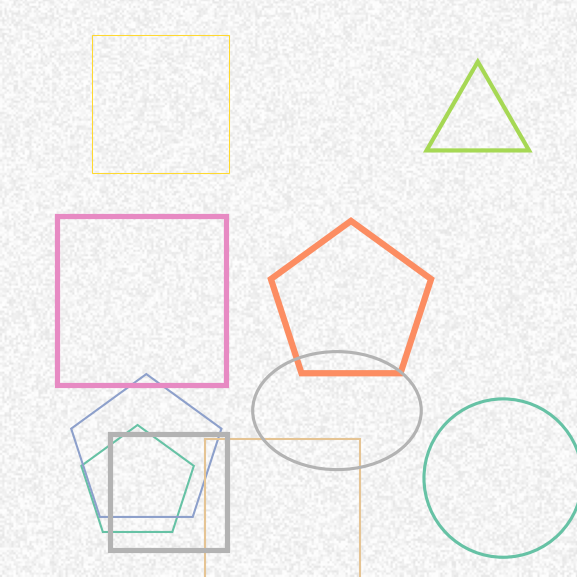[{"shape": "pentagon", "thickness": 1, "radius": 0.51, "center": [0.238, 0.161]}, {"shape": "circle", "thickness": 1.5, "radius": 0.69, "center": [0.871, 0.171]}, {"shape": "pentagon", "thickness": 3, "radius": 0.73, "center": [0.608, 0.471]}, {"shape": "pentagon", "thickness": 1, "radius": 0.68, "center": [0.253, 0.215]}, {"shape": "square", "thickness": 2.5, "radius": 0.73, "center": [0.245, 0.479]}, {"shape": "triangle", "thickness": 2, "radius": 0.51, "center": [0.827, 0.79]}, {"shape": "square", "thickness": 0.5, "radius": 0.6, "center": [0.278, 0.819]}, {"shape": "square", "thickness": 1, "radius": 0.67, "center": [0.489, 0.106]}, {"shape": "square", "thickness": 2.5, "radius": 0.5, "center": [0.292, 0.147]}, {"shape": "oval", "thickness": 1.5, "radius": 0.73, "center": [0.584, 0.288]}]